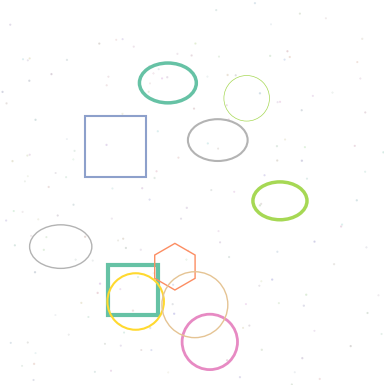[{"shape": "oval", "thickness": 2.5, "radius": 0.37, "center": [0.436, 0.785]}, {"shape": "square", "thickness": 3, "radius": 0.32, "center": [0.345, 0.246]}, {"shape": "hexagon", "thickness": 1, "radius": 0.3, "center": [0.454, 0.307]}, {"shape": "square", "thickness": 1.5, "radius": 0.4, "center": [0.3, 0.619]}, {"shape": "circle", "thickness": 2, "radius": 0.36, "center": [0.545, 0.112]}, {"shape": "oval", "thickness": 2.5, "radius": 0.35, "center": [0.727, 0.478]}, {"shape": "circle", "thickness": 0.5, "radius": 0.3, "center": [0.641, 0.745]}, {"shape": "circle", "thickness": 1.5, "radius": 0.37, "center": [0.352, 0.217]}, {"shape": "circle", "thickness": 1, "radius": 0.43, "center": [0.506, 0.209]}, {"shape": "oval", "thickness": 1.5, "radius": 0.39, "center": [0.566, 0.636]}, {"shape": "oval", "thickness": 1, "radius": 0.4, "center": [0.158, 0.359]}]